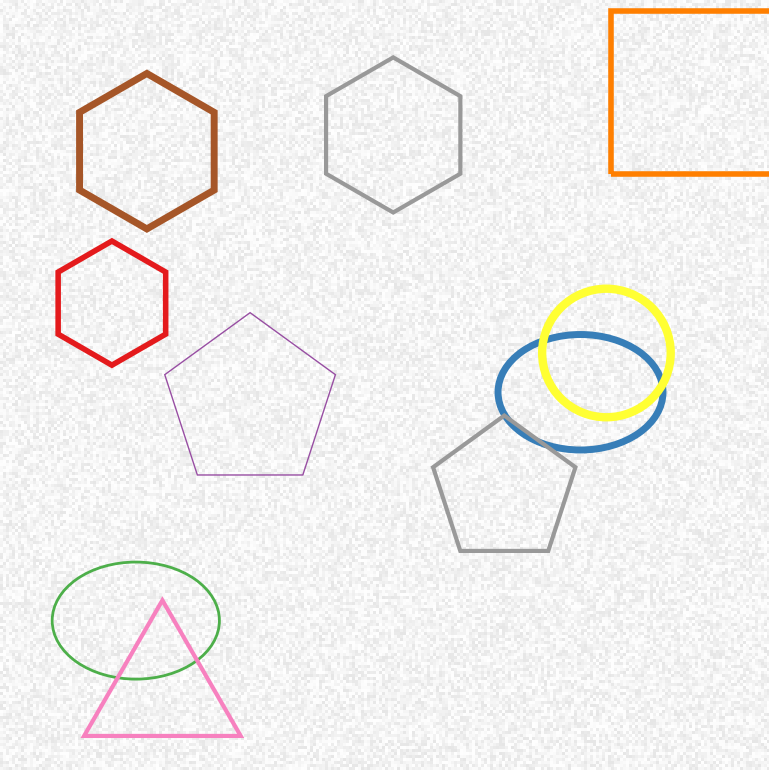[{"shape": "hexagon", "thickness": 2, "radius": 0.4, "center": [0.145, 0.606]}, {"shape": "oval", "thickness": 2.5, "radius": 0.54, "center": [0.754, 0.491]}, {"shape": "oval", "thickness": 1, "radius": 0.54, "center": [0.176, 0.194]}, {"shape": "pentagon", "thickness": 0.5, "radius": 0.58, "center": [0.325, 0.477]}, {"shape": "square", "thickness": 2, "radius": 0.53, "center": [0.9, 0.88]}, {"shape": "circle", "thickness": 3, "radius": 0.42, "center": [0.788, 0.542]}, {"shape": "hexagon", "thickness": 2.5, "radius": 0.5, "center": [0.191, 0.804]}, {"shape": "triangle", "thickness": 1.5, "radius": 0.59, "center": [0.211, 0.103]}, {"shape": "pentagon", "thickness": 1.5, "radius": 0.49, "center": [0.655, 0.363]}, {"shape": "hexagon", "thickness": 1.5, "radius": 0.5, "center": [0.511, 0.825]}]